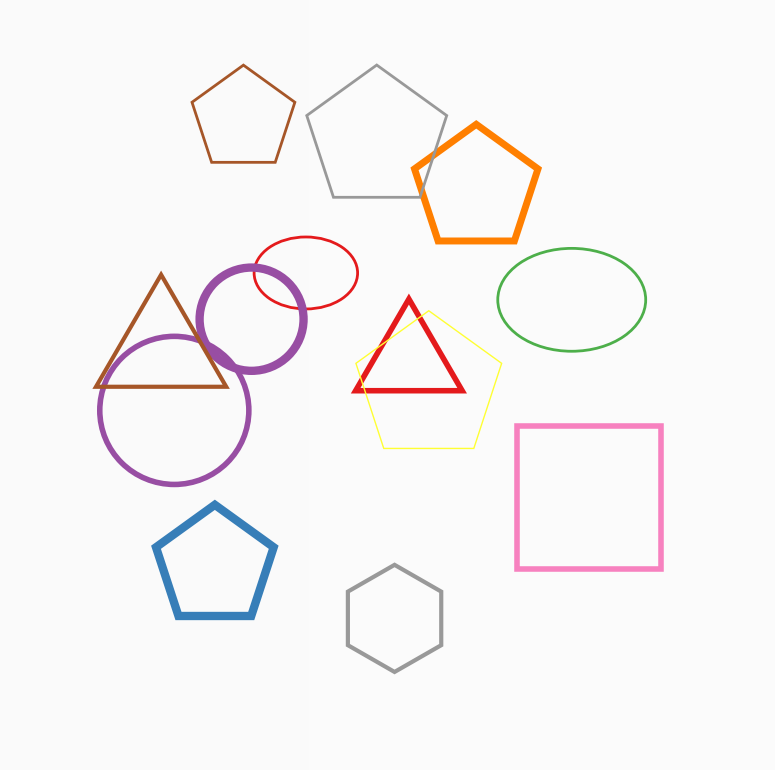[{"shape": "oval", "thickness": 1, "radius": 0.33, "center": [0.395, 0.645]}, {"shape": "triangle", "thickness": 2, "radius": 0.4, "center": [0.528, 0.532]}, {"shape": "pentagon", "thickness": 3, "radius": 0.4, "center": [0.277, 0.265]}, {"shape": "oval", "thickness": 1, "radius": 0.48, "center": [0.738, 0.611]}, {"shape": "circle", "thickness": 2, "radius": 0.48, "center": [0.225, 0.467]}, {"shape": "circle", "thickness": 3, "radius": 0.34, "center": [0.325, 0.585]}, {"shape": "pentagon", "thickness": 2.5, "radius": 0.42, "center": [0.615, 0.755]}, {"shape": "pentagon", "thickness": 0.5, "radius": 0.49, "center": [0.553, 0.498]}, {"shape": "pentagon", "thickness": 1, "radius": 0.35, "center": [0.314, 0.846]}, {"shape": "triangle", "thickness": 1.5, "radius": 0.49, "center": [0.208, 0.546]}, {"shape": "square", "thickness": 2, "radius": 0.46, "center": [0.76, 0.354]}, {"shape": "pentagon", "thickness": 1, "radius": 0.47, "center": [0.486, 0.821]}, {"shape": "hexagon", "thickness": 1.5, "radius": 0.35, "center": [0.509, 0.197]}]